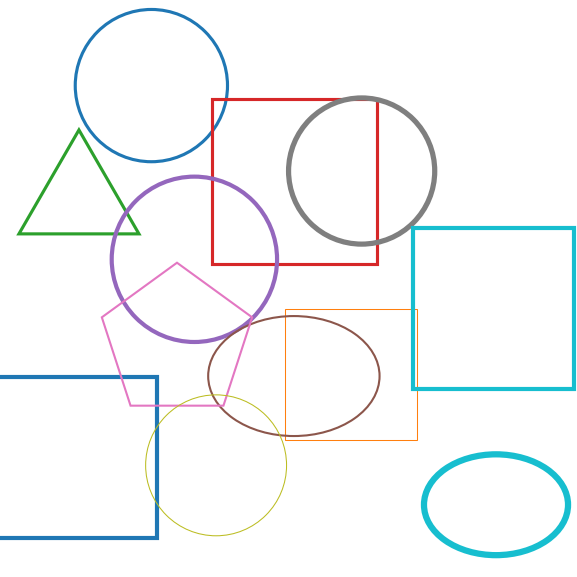[{"shape": "circle", "thickness": 1.5, "radius": 0.66, "center": [0.262, 0.851]}, {"shape": "square", "thickness": 2, "radius": 0.69, "center": [0.133, 0.207]}, {"shape": "square", "thickness": 0.5, "radius": 0.57, "center": [0.608, 0.351]}, {"shape": "triangle", "thickness": 1.5, "radius": 0.6, "center": [0.137, 0.654]}, {"shape": "square", "thickness": 1.5, "radius": 0.71, "center": [0.51, 0.685]}, {"shape": "circle", "thickness": 2, "radius": 0.72, "center": [0.337, 0.55]}, {"shape": "oval", "thickness": 1, "radius": 0.74, "center": [0.509, 0.348]}, {"shape": "pentagon", "thickness": 1, "radius": 0.68, "center": [0.306, 0.407]}, {"shape": "circle", "thickness": 2.5, "radius": 0.63, "center": [0.626, 0.703]}, {"shape": "circle", "thickness": 0.5, "radius": 0.61, "center": [0.374, 0.193]}, {"shape": "oval", "thickness": 3, "radius": 0.62, "center": [0.859, 0.125]}, {"shape": "square", "thickness": 2, "radius": 0.7, "center": [0.855, 0.465]}]